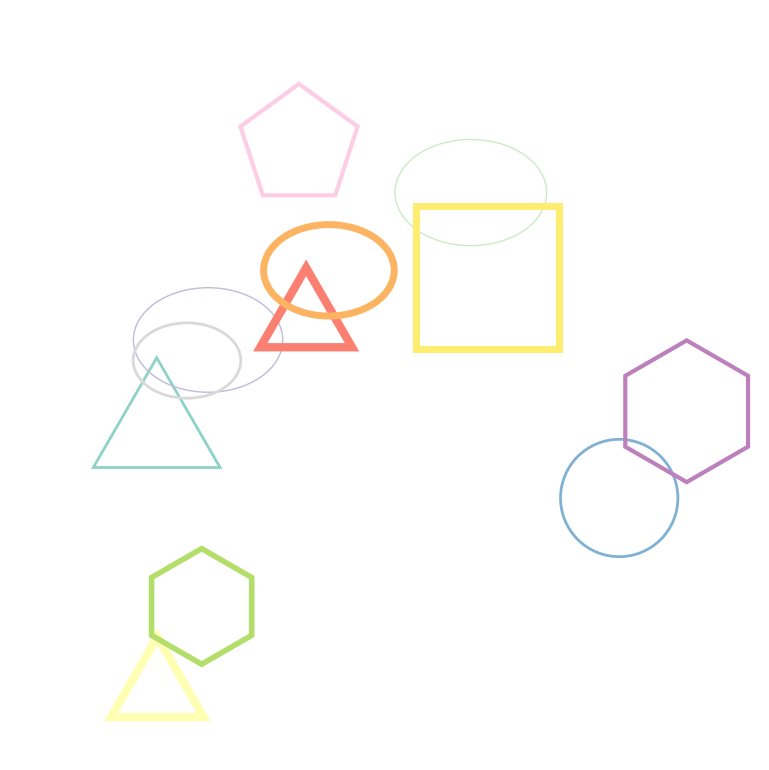[{"shape": "triangle", "thickness": 1, "radius": 0.48, "center": [0.204, 0.44]}, {"shape": "triangle", "thickness": 3, "radius": 0.35, "center": [0.204, 0.103]}, {"shape": "oval", "thickness": 0.5, "radius": 0.48, "center": [0.27, 0.558]}, {"shape": "triangle", "thickness": 3, "radius": 0.34, "center": [0.398, 0.583]}, {"shape": "circle", "thickness": 1, "radius": 0.38, "center": [0.804, 0.353]}, {"shape": "oval", "thickness": 2.5, "radius": 0.42, "center": [0.427, 0.649]}, {"shape": "hexagon", "thickness": 2, "radius": 0.38, "center": [0.262, 0.212]}, {"shape": "pentagon", "thickness": 1.5, "radius": 0.4, "center": [0.388, 0.811]}, {"shape": "oval", "thickness": 1, "radius": 0.35, "center": [0.243, 0.532]}, {"shape": "hexagon", "thickness": 1.5, "radius": 0.46, "center": [0.892, 0.466]}, {"shape": "oval", "thickness": 0.5, "radius": 0.49, "center": [0.611, 0.75]}, {"shape": "square", "thickness": 2.5, "radius": 0.46, "center": [0.633, 0.639]}]